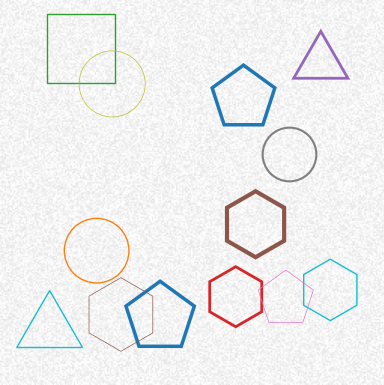[{"shape": "pentagon", "thickness": 2.5, "radius": 0.47, "center": [0.416, 0.176]}, {"shape": "pentagon", "thickness": 2.5, "radius": 0.43, "center": [0.632, 0.745]}, {"shape": "circle", "thickness": 1, "radius": 0.42, "center": [0.251, 0.349]}, {"shape": "square", "thickness": 1, "radius": 0.44, "center": [0.21, 0.874]}, {"shape": "hexagon", "thickness": 2, "radius": 0.39, "center": [0.612, 0.229]}, {"shape": "triangle", "thickness": 2, "radius": 0.41, "center": [0.833, 0.837]}, {"shape": "hexagon", "thickness": 0.5, "radius": 0.48, "center": [0.314, 0.183]}, {"shape": "hexagon", "thickness": 3, "radius": 0.43, "center": [0.664, 0.418]}, {"shape": "pentagon", "thickness": 0.5, "radius": 0.38, "center": [0.742, 0.223]}, {"shape": "circle", "thickness": 1.5, "radius": 0.35, "center": [0.752, 0.599]}, {"shape": "circle", "thickness": 0.5, "radius": 0.43, "center": [0.291, 0.782]}, {"shape": "triangle", "thickness": 1, "radius": 0.49, "center": [0.129, 0.147]}, {"shape": "hexagon", "thickness": 1, "radius": 0.4, "center": [0.858, 0.247]}]